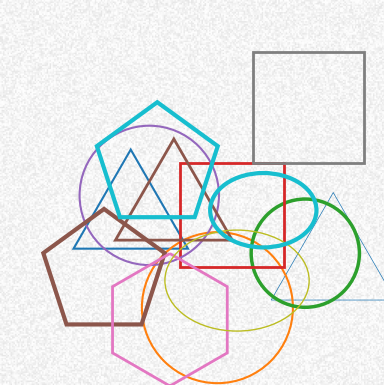[{"shape": "triangle", "thickness": 0.5, "radius": 0.93, "center": [0.866, 0.314]}, {"shape": "triangle", "thickness": 1.5, "radius": 0.86, "center": [0.34, 0.44]}, {"shape": "circle", "thickness": 1.5, "radius": 0.98, "center": [0.565, 0.201]}, {"shape": "circle", "thickness": 2.5, "radius": 0.7, "center": [0.793, 0.342]}, {"shape": "square", "thickness": 2, "radius": 0.68, "center": [0.603, 0.441]}, {"shape": "circle", "thickness": 1.5, "radius": 0.9, "center": [0.388, 0.493]}, {"shape": "pentagon", "thickness": 3, "radius": 0.83, "center": [0.27, 0.291]}, {"shape": "triangle", "thickness": 2, "radius": 0.88, "center": [0.452, 0.464]}, {"shape": "hexagon", "thickness": 2, "radius": 0.86, "center": [0.441, 0.169]}, {"shape": "square", "thickness": 2, "radius": 0.72, "center": [0.801, 0.721]}, {"shape": "oval", "thickness": 1, "radius": 0.94, "center": [0.616, 0.271]}, {"shape": "oval", "thickness": 3, "radius": 0.69, "center": [0.684, 0.454]}, {"shape": "pentagon", "thickness": 3, "radius": 0.83, "center": [0.409, 0.569]}]